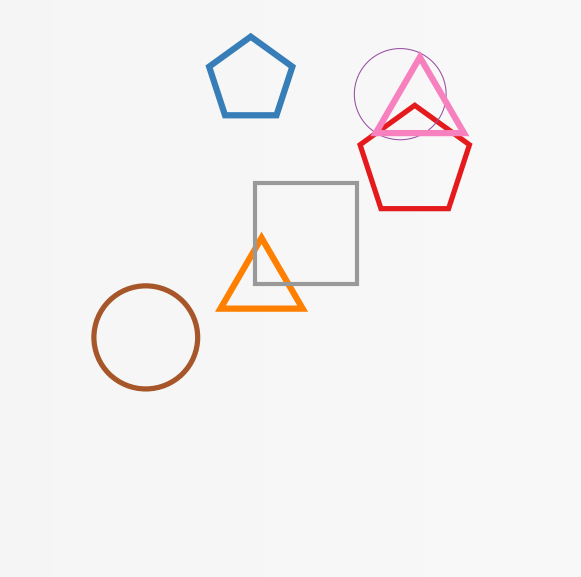[{"shape": "pentagon", "thickness": 2.5, "radius": 0.49, "center": [0.714, 0.718]}, {"shape": "pentagon", "thickness": 3, "radius": 0.38, "center": [0.431, 0.86]}, {"shape": "circle", "thickness": 0.5, "radius": 0.39, "center": [0.689, 0.836]}, {"shape": "triangle", "thickness": 3, "radius": 0.41, "center": [0.45, 0.506]}, {"shape": "circle", "thickness": 2.5, "radius": 0.45, "center": [0.251, 0.415]}, {"shape": "triangle", "thickness": 3, "radius": 0.44, "center": [0.722, 0.812]}, {"shape": "square", "thickness": 2, "radius": 0.44, "center": [0.526, 0.595]}]